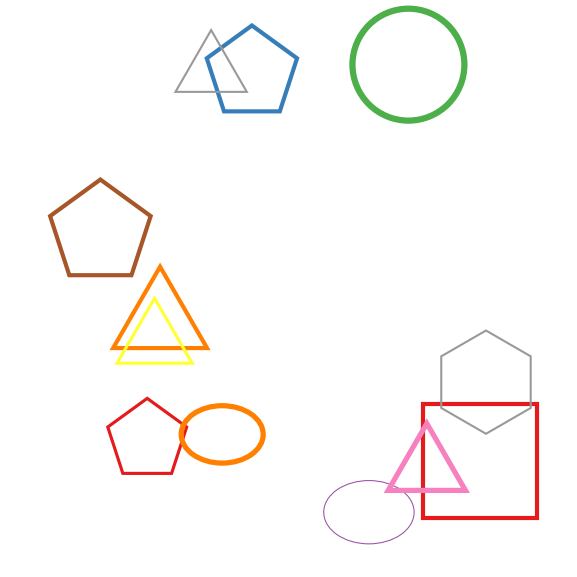[{"shape": "pentagon", "thickness": 1.5, "radius": 0.36, "center": [0.255, 0.238]}, {"shape": "square", "thickness": 2, "radius": 0.49, "center": [0.831, 0.201]}, {"shape": "pentagon", "thickness": 2, "radius": 0.41, "center": [0.436, 0.873]}, {"shape": "circle", "thickness": 3, "radius": 0.48, "center": [0.707, 0.887]}, {"shape": "oval", "thickness": 0.5, "radius": 0.39, "center": [0.639, 0.112]}, {"shape": "oval", "thickness": 2.5, "radius": 0.35, "center": [0.385, 0.247]}, {"shape": "triangle", "thickness": 2, "radius": 0.47, "center": [0.277, 0.443]}, {"shape": "triangle", "thickness": 1.5, "radius": 0.38, "center": [0.268, 0.408]}, {"shape": "pentagon", "thickness": 2, "radius": 0.46, "center": [0.174, 0.597]}, {"shape": "triangle", "thickness": 2.5, "radius": 0.39, "center": [0.739, 0.189]}, {"shape": "triangle", "thickness": 1, "radius": 0.36, "center": [0.366, 0.876]}, {"shape": "hexagon", "thickness": 1, "radius": 0.45, "center": [0.842, 0.337]}]